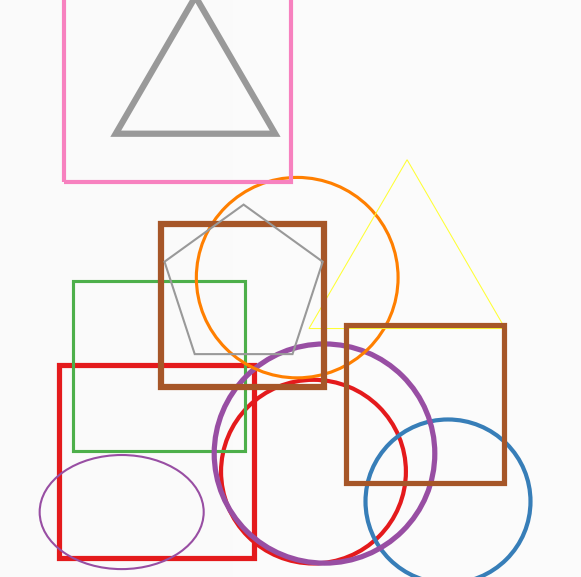[{"shape": "square", "thickness": 2.5, "radius": 0.84, "center": [0.269, 0.2]}, {"shape": "circle", "thickness": 2, "radius": 0.8, "center": [0.539, 0.182]}, {"shape": "circle", "thickness": 2, "radius": 0.71, "center": [0.771, 0.131]}, {"shape": "square", "thickness": 1.5, "radius": 0.74, "center": [0.273, 0.366]}, {"shape": "circle", "thickness": 2.5, "radius": 0.95, "center": [0.558, 0.214]}, {"shape": "oval", "thickness": 1, "radius": 0.71, "center": [0.209, 0.112]}, {"shape": "circle", "thickness": 1.5, "radius": 0.87, "center": [0.511, 0.518]}, {"shape": "triangle", "thickness": 0.5, "radius": 0.97, "center": [0.7, 0.528]}, {"shape": "square", "thickness": 2.5, "radius": 0.68, "center": [0.731, 0.3]}, {"shape": "square", "thickness": 3, "radius": 0.7, "center": [0.417, 0.47]}, {"shape": "square", "thickness": 2, "radius": 0.98, "center": [0.306, 0.879]}, {"shape": "triangle", "thickness": 3, "radius": 0.79, "center": [0.336, 0.847]}, {"shape": "pentagon", "thickness": 1, "radius": 0.72, "center": [0.419, 0.502]}]